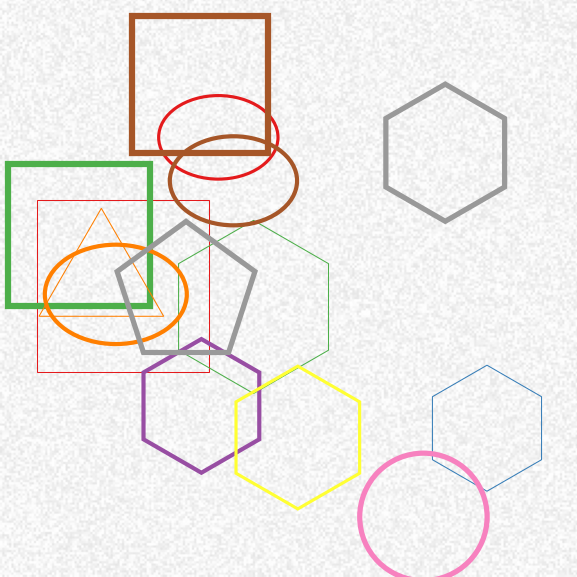[{"shape": "oval", "thickness": 1.5, "radius": 0.52, "center": [0.378, 0.761]}, {"shape": "square", "thickness": 0.5, "radius": 0.74, "center": [0.213, 0.504]}, {"shape": "hexagon", "thickness": 0.5, "radius": 0.55, "center": [0.843, 0.258]}, {"shape": "hexagon", "thickness": 0.5, "radius": 0.75, "center": [0.439, 0.468]}, {"shape": "square", "thickness": 3, "radius": 0.61, "center": [0.137, 0.593]}, {"shape": "hexagon", "thickness": 2, "radius": 0.58, "center": [0.349, 0.296]}, {"shape": "triangle", "thickness": 0.5, "radius": 0.62, "center": [0.175, 0.514]}, {"shape": "oval", "thickness": 2, "radius": 0.61, "center": [0.201, 0.489]}, {"shape": "hexagon", "thickness": 1.5, "radius": 0.62, "center": [0.516, 0.241]}, {"shape": "oval", "thickness": 2, "radius": 0.55, "center": [0.404, 0.686]}, {"shape": "square", "thickness": 3, "radius": 0.59, "center": [0.347, 0.853]}, {"shape": "circle", "thickness": 2.5, "radius": 0.55, "center": [0.733, 0.104]}, {"shape": "hexagon", "thickness": 2.5, "radius": 0.59, "center": [0.771, 0.735]}, {"shape": "pentagon", "thickness": 2.5, "radius": 0.63, "center": [0.322, 0.49]}]